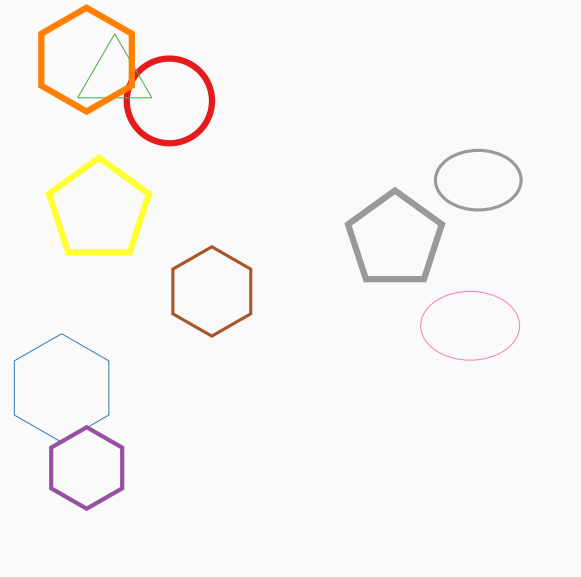[{"shape": "circle", "thickness": 3, "radius": 0.37, "center": [0.291, 0.824]}, {"shape": "hexagon", "thickness": 0.5, "radius": 0.47, "center": [0.106, 0.327]}, {"shape": "triangle", "thickness": 0.5, "radius": 0.37, "center": [0.197, 0.867]}, {"shape": "hexagon", "thickness": 2, "radius": 0.35, "center": [0.149, 0.189]}, {"shape": "hexagon", "thickness": 3, "radius": 0.45, "center": [0.149, 0.896]}, {"shape": "pentagon", "thickness": 3, "radius": 0.45, "center": [0.17, 0.635]}, {"shape": "hexagon", "thickness": 1.5, "radius": 0.39, "center": [0.364, 0.494]}, {"shape": "oval", "thickness": 0.5, "radius": 0.43, "center": [0.809, 0.435]}, {"shape": "pentagon", "thickness": 3, "radius": 0.42, "center": [0.679, 0.584]}, {"shape": "oval", "thickness": 1.5, "radius": 0.37, "center": [0.823, 0.687]}]